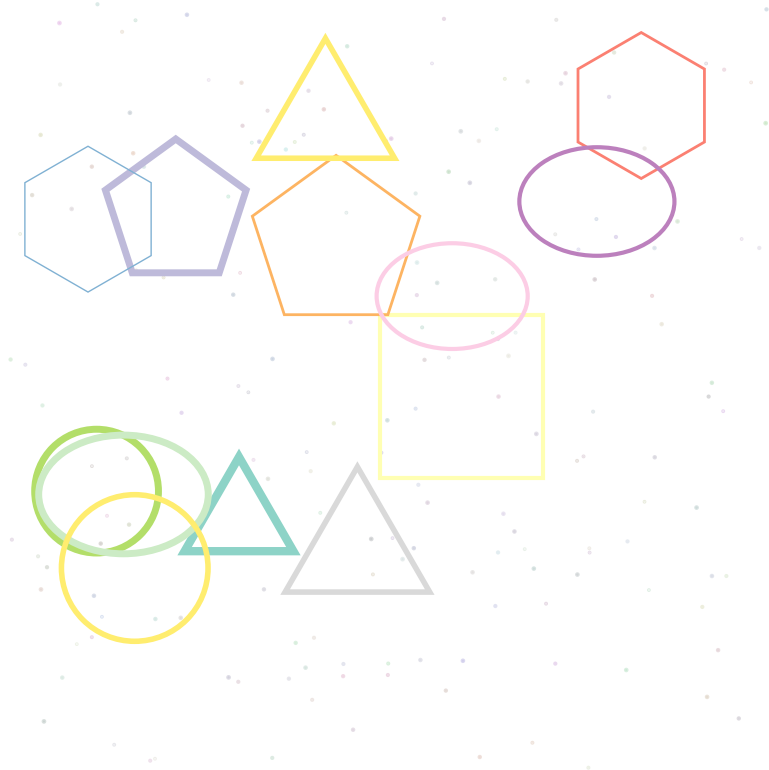[{"shape": "triangle", "thickness": 3, "radius": 0.41, "center": [0.31, 0.325]}, {"shape": "square", "thickness": 1.5, "radius": 0.53, "center": [0.599, 0.486]}, {"shape": "pentagon", "thickness": 2.5, "radius": 0.48, "center": [0.228, 0.723]}, {"shape": "hexagon", "thickness": 1, "radius": 0.47, "center": [0.833, 0.863]}, {"shape": "hexagon", "thickness": 0.5, "radius": 0.47, "center": [0.114, 0.715]}, {"shape": "pentagon", "thickness": 1, "radius": 0.57, "center": [0.436, 0.684]}, {"shape": "circle", "thickness": 2.5, "radius": 0.4, "center": [0.125, 0.362]}, {"shape": "oval", "thickness": 1.5, "radius": 0.49, "center": [0.587, 0.615]}, {"shape": "triangle", "thickness": 2, "radius": 0.54, "center": [0.464, 0.285]}, {"shape": "oval", "thickness": 1.5, "radius": 0.5, "center": [0.775, 0.738]}, {"shape": "oval", "thickness": 2.5, "radius": 0.55, "center": [0.16, 0.358]}, {"shape": "triangle", "thickness": 2, "radius": 0.52, "center": [0.423, 0.846]}, {"shape": "circle", "thickness": 2, "radius": 0.48, "center": [0.175, 0.262]}]